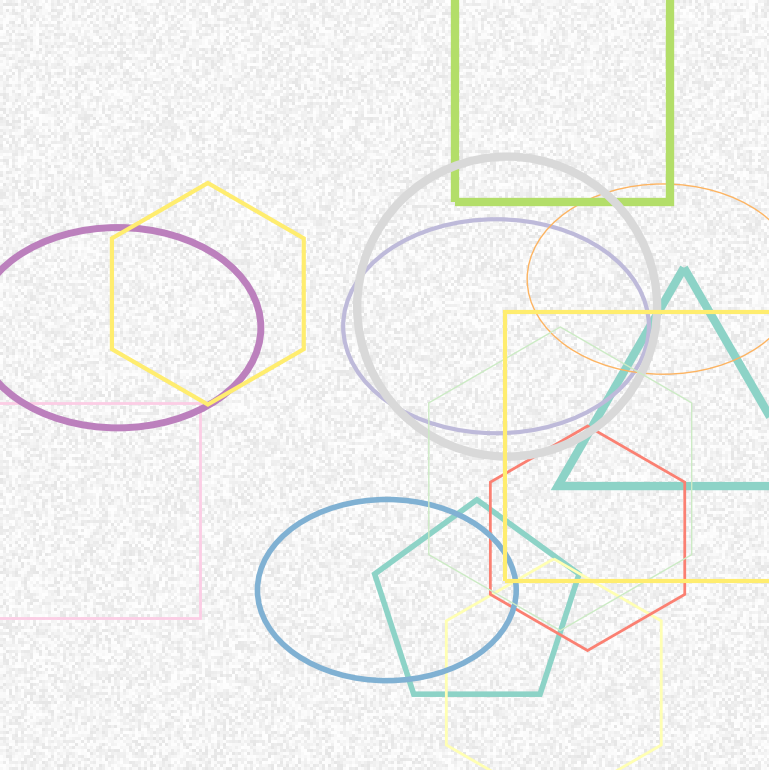[{"shape": "pentagon", "thickness": 2, "radius": 0.7, "center": [0.619, 0.211]}, {"shape": "triangle", "thickness": 3, "radius": 0.95, "center": [0.888, 0.463]}, {"shape": "hexagon", "thickness": 1, "radius": 0.81, "center": [0.719, 0.113]}, {"shape": "oval", "thickness": 1.5, "radius": 0.99, "center": [0.644, 0.576]}, {"shape": "hexagon", "thickness": 1, "radius": 0.73, "center": [0.763, 0.301]}, {"shape": "oval", "thickness": 2, "radius": 0.84, "center": [0.502, 0.234]}, {"shape": "oval", "thickness": 0.5, "radius": 0.88, "center": [0.861, 0.638]}, {"shape": "square", "thickness": 3, "radius": 0.7, "center": [0.731, 0.877]}, {"shape": "square", "thickness": 1, "radius": 0.7, "center": [0.12, 0.337]}, {"shape": "circle", "thickness": 3, "radius": 0.97, "center": [0.659, 0.602]}, {"shape": "oval", "thickness": 2.5, "radius": 0.93, "center": [0.153, 0.574]}, {"shape": "hexagon", "thickness": 0.5, "radius": 0.99, "center": [0.728, 0.378]}, {"shape": "hexagon", "thickness": 1.5, "radius": 0.72, "center": [0.27, 0.619]}, {"shape": "square", "thickness": 1.5, "radius": 0.87, "center": [0.831, 0.42]}]